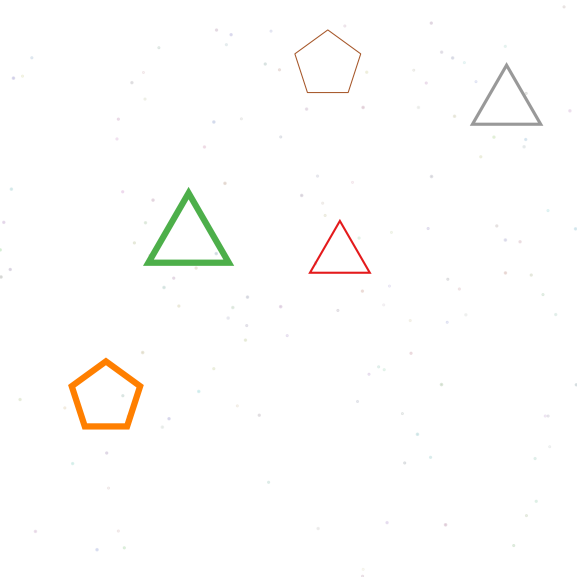[{"shape": "triangle", "thickness": 1, "radius": 0.3, "center": [0.589, 0.557]}, {"shape": "triangle", "thickness": 3, "radius": 0.4, "center": [0.327, 0.584]}, {"shape": "pentagon", "thickness": 3, "radius": 0.31, "center": [0.183, 0.311]}, {"shape": "pentagon", "thickness": 0.5, "radius": 0.3, "center": [0.568, 0.887]}, {"shape": "triangle", "thickness": 1.5, "radius": 0.34, "center": [0.877, 0.818]}]